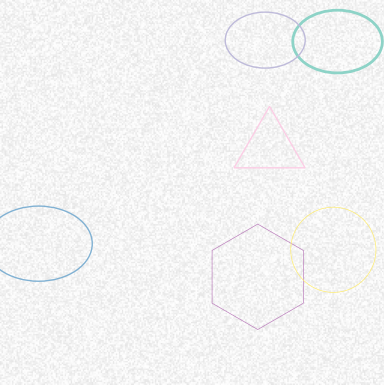[{"shape": "oval", "thickness": 2, "radius": 0.58, "center": [0.877, 0.892]}, {"shape": "oval", "thickness": 1, "radius": 0.52, "center": [0.689, 0.896]}, {"shape": "oval", "thickness": 1, "radius": 0.7, "center": [0.1, 0.367]}, {"shape": "triangle", "thickness": 1, "radius": 0.53, "center": [0.7, 0.617]}, {"shape": "hexagon", "thickness": 0.5, "radius": 0.68, "center": [0.669, 0.281]}, {"shape": "circle", "thickness": 0.5, "radius": 0.55, "center": [0.866, 0.351]}]